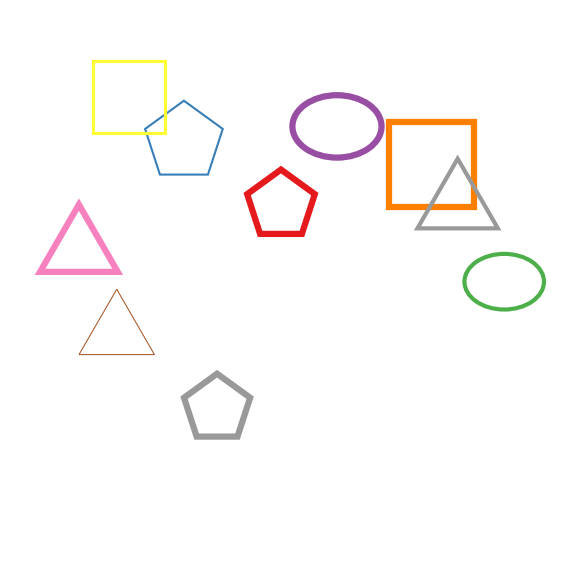[{"shape": "pentagon", "thickness": 3, "radius": 0.31, "center": [0.487, 0.644]}, {"shape": "pentagon", "thickness": 1, "radius": 0.35, "center": [0.318, 0.754]}, {"shape": "oval", "thickness": 2, "radius": 0.34, "center": [0.873, 0.511]}, {"shape": "oval", "thickness": 3, "radius": 0.39, "center": [0.584, 0.78]}, {"shape": "square", "thickness": 3, "radius": 0.37, "center": [0.747, 0.715]}, {"shape": "square", "thickness": 1.5, "radius": 0.31, "center": [0.223, 0.831]}, {"shape": "triangle", "thickness": 0.5, "radius": 0.38, "center": [0.202, 0.423]}, {"shape": "triangle", "thickness": 3, "radius": 0.39, "center": [0.137, 0.567]}, {"shape": "triangle", "thickness": 2, "radius": 0.4, "center": [0.792, 0.644]}, {"shape": "pentagon", "thickness": 3, "radius": 0.3, "center": [0.376, 0.292]}]